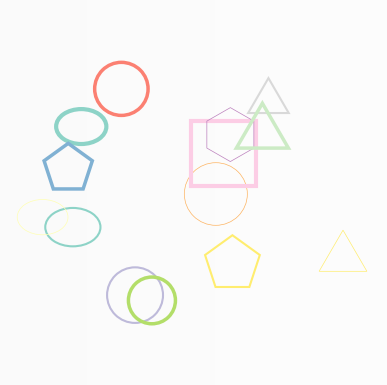[{"shape": "oval", "thickness": 3, "radius": 0.32, "center": [0.21, 0.671]}, {"shape": "oval", "thickness": 1.5, "radius": 0.36, "center": [0.188, 0.41]}, {"shape": "oval", "thickness": 0.5, "radius": 0.33, "center": [0.11, 0.436]}, {"shape": "circle", "thickness": 1.5, "radius": 0.36, "center": [0.348, 0.233]}, {"shape": "circle", "thickness": 2.5, "radius": 0.34, "center": [0.313, 0.769]}, {"shape": "pentagon", "thickness": 2.5, "radius": 0.33, "center": [0.176, 0.562]}, {"shape": "circle", "thickness": 0.5, "radius": 0.41, "center": [0.557, 0.496]}, {"shape": "circle", "thickness": 2.5, "radius": 0.3, "center": [0.392, 0.22]}, {"shape": "square", "thickness": 3, "radius": 0.42, "center": [0.577, 0.602]}, {"shape": "triangle", "thickness": 1.5, "radius": 0.3, "center": [0.693, 0.737]}, {"shape": "hexagon", "thickness": 0.5, "radius": 0.35, "center": [0.594, 0.65]}, {"shape": "triangle", "thickness": 2.5, "radius": 0.39, "center": [0.677, 0.654]}, {"shape": "triangle", "thickness": 0.5, "radius": 0.36, "center": [0.885, 0.331]}, {"shape": "pentagon", "thickness": 1.5, "radius": 0.37, "center": [0.6, 0.315]}]